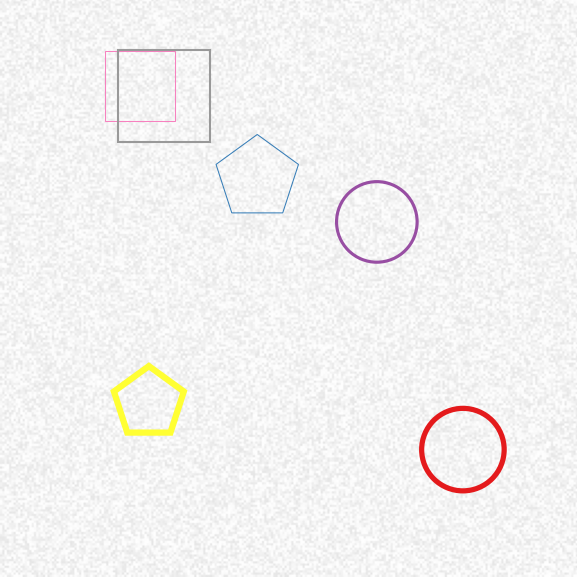[{"shape": "circle", "thickness": 2.5, "radius": 0.36, "center": [0.802, 0.221]}, {"shape": "pentagon", "thickness": 0.5, "radius": 0.38, "center": [0.445, 0.691]}, {"shape": "circle", "thickness": 1.5, "radius": 0.35, "center": [0.653, 0.615]}, {"shape": "pentagon", "thickness": 3, "radius": 0.32, "center": [0.258, 0.302]}, {"shape": "square", "thickness": 0.5, "radius": 0.3, "center": [0.242, 0.851]}, {"shape": "square", "thickness": 1, "radius": 0.4, "center": [0.284, 0.833]}]